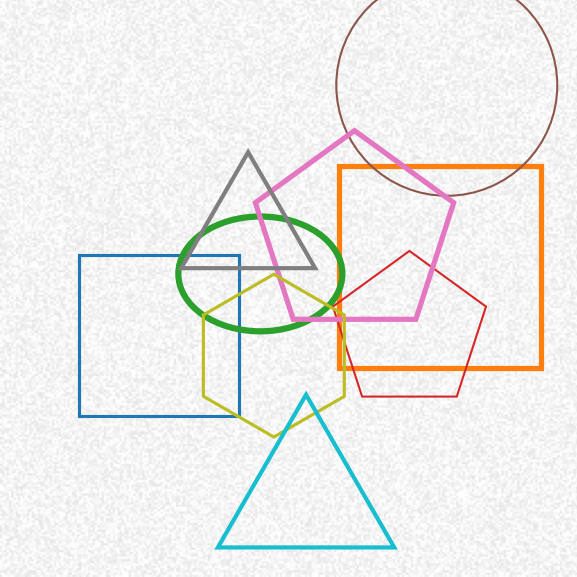[{"shape": "square", "thickness": 1.5, "radius": 0.7, "center": [0.275, 0.418]}, {"shape": "square", "thickness": 2.5, "radius": 0.88, "center": [0.762, 0.537]}, {"shape": "oval", "thickness": 3, "radius": 0.71, "center": [0.451, 0.525]}, {"shape": "pentagon", "thickness": 1, "radius": 0.7, "center": [0.709, 0.425]}, {"shape": "circle", "thickness": 1, "radius": 0.96, "center": [0.774, 0.851]}, {"shape": "pentagon", "thickness": 2.5, "radius": 0.9, "center": [0.614, 0.592]}, {"shape": "triangle", "thickness": 2, "radius": 0.67, "center": [0.43, 0.602]}, {"shape": "hexagon", "thickness": 1.5, "radius": 0.7, "center": [0.474, 0.383]}, {"shape": "triangle", "thickness": 2, "radius": 0.88, "center": [0.53, 0.139]}]